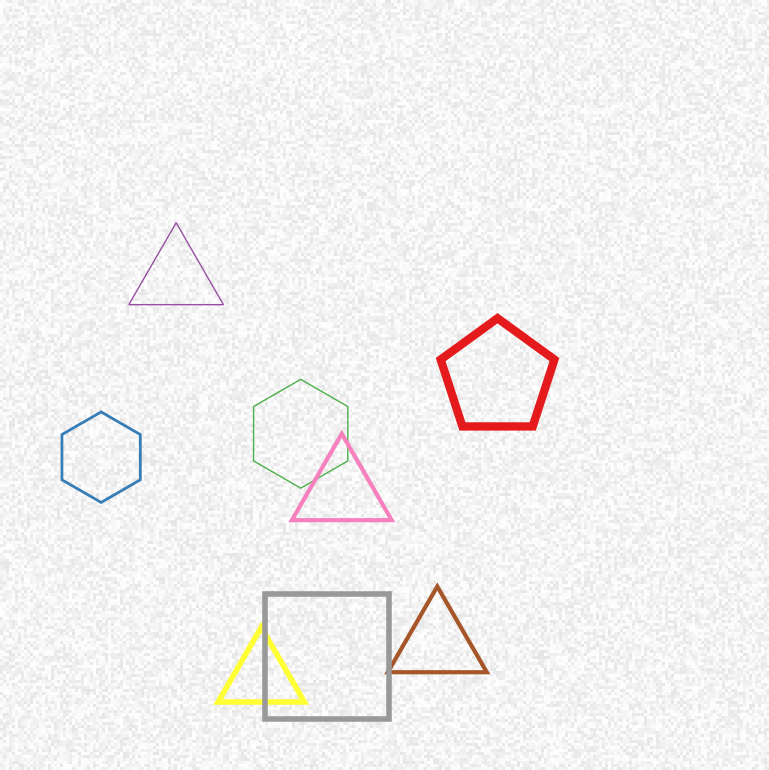[{"shape": "pentagon", "thickness": 3, "radius": 0.39, "center": [0.646, 0.509]}, {"shape": "hexagon", "thickness": 1, "radius": 0.29, "center": [0.131, 0.406]}, {"shape": "hexagon", "thickness": 0.5, "radius": 0.35, "center": [0.391, 0.437]}, {"shape": "triangle", "thickness": 0.5, "radius": 0.35, "center": [0.229, 0.64]}, {"shape": "triangle", "thickness": 2, "radius": 0.32, "center": [0.339, 0.121]}, {"shape": "triangle", "thickness": 1.5, "radius": 0.37, "center": [0.568, 0.164]}, {"shape": "triangle", "thickness": 1.5, "radius": 0.37, "center": [0.444, 0.362]}, {"shape": "square", "thickness": 2, "radius": 0.4, "center": [0.425, 0.148]}]